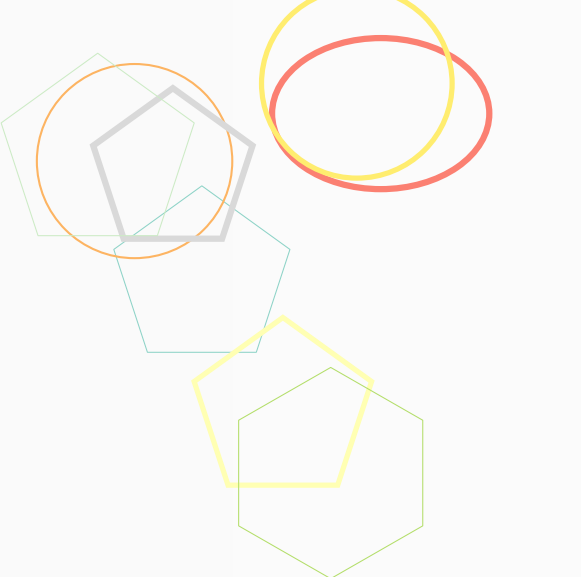[{"shape": "pentagon", "thickness": 0.5, "radius": 0.8, "center": [0.347, 0.518]}, {"shape": "pentagon", "thickness": 2.5, "radius": 0.8, "center": [0.487, 0.289]}, {"shape": "oval", "thickness": 3, "radius": 0.93, "center": [0.655, 0.802]}, {"shape": "circle", "thickness": 1, "radius": 0.84, "center": [0.232, 0.72]}, {"shape": "hexagon", "thickness": 0.5, "radius": 0.91, "center": [0.569, 0.18]}, {"shape": "pentagon", "thickness": 3, "radius": 0.72, "center": [0.297, 0.702]}, {"shape": "pentagon", "thickness": 0.5, "radius": 0.87, "center": [0.168, 0.732]}, {"shape": "circle", "thickness": 2.5, "radius": 0.82, "center": [0.614, 0.855]}]